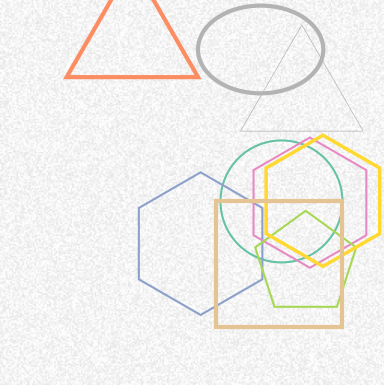[{"shape": "circle", "thickness": 1.5, "radius": 0.79, "center": [0.731, 0.477]}, {"shape": "triangle", "thickness": 3, "radius": 0.99, "center": [0.344, 0.898]}, {"shape": "hexagon", "thickness": 1.5, "radius": 0.93, "center": [0.521, 0.367]}, {"shape": "hexagon", "thickness": 1.5, "radius": 0.85, "center": [0.805, 0.474]}, {"shape": "pentagon", "thickness": 1.5, "radius": 0.69, "center": [0.794, 0.315]}, {"shape": "hexagon", "thickness": 2.5, "radius": 0.85, "center": [0.839, 0.478]}, {"shape": "square", "thickness": 3, "radius": 0.82, "center": [0.724, 0.316]}, {"shape": "oval", "thickness": 3, "radius": 0.81, "center": [0.677, 0.872]}, {"shape": "triangle", "thickness": 0.5, "radius": 0.92, "center": [0.784, 0.751]}]